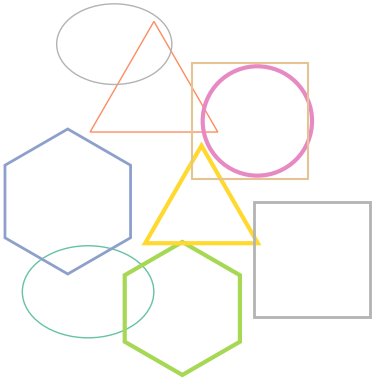[{"shape": "oval", "thickness": 1, "radius": 0.85, "center": [0.229, 0.242]}, {"shape": "triangle", "thickness": 1, "radius": 0.96, "center": [0.4, 0.753]}, {"shape": "hexagon", "thickness": 2, "radius": 0.94, "center": [0.176, 0.477]}, {"shape": "circle", "thickness": 3, "radius": 0.71, "center": [0.668, 0.686]}, {"shape": "hexagon", "thickness": 3, "radius": 0.86, "center": [0.474, 0.199]}, {"shape": "triangle", "thickness": 3, "radius": 0.84, "center": [0.523, 0.453]}, {"shape": "square", "thickness": 1.5, "radius": 0.75, "center": [0.649, 0.686]}, {"shape": "oval", "thickness": 1, "radius": 0.75, "center": [0.297, 0.885]}, {"shape": "square", "thickness": 2, "radius": 0.75, "center": [0.81, 0.326]}]